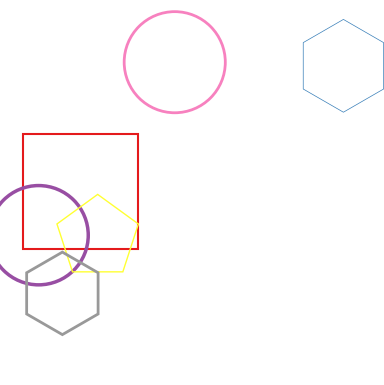[{"shape": "square", "thickness": 1.5, "radius": 0.75, "center": [0.21, 0.502]}, {"shape": "hexagon", "thickness": 0.5, "radius": 0.6, "center": [0.892, 0.829]}, {"shape": "circle", "thickness": 2.5, "radius": 0.64, "center": [0.1, 0.389]}, {"shape": "pentagon", "thickness": 1, "radius": 0.56, "center": [0.254, 0.384]}, {"shape": "circle", "thickness": 2, "radius": 0.66, "center": [0.454, 0.838]}, {"shape": "hexagon", "thickness": 2, "radius": 0.54, "center": [0.162, 0.238]}]